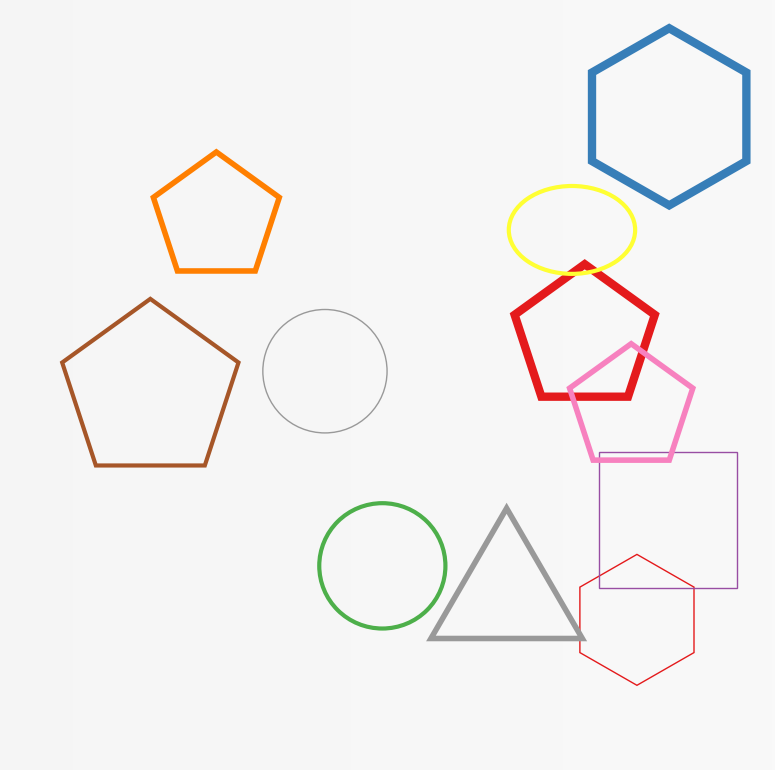[{"shape": "pentagon", "thickness": 3, "radius": 0.48, "center": [0.754, 0.562]}, {"shape": "hexagon", "thickness": 0.5, "radius": 0.43, "center": [0.822, 0.195]}, {"shape": "hexagon", "thickness": 3, "radius": 0.58, "center": [0.863, 0.848]}, {"shape": "circle", "thickness": 1.5, "radius": 0.41, "center": [0.493, 0.265]}, {"shape": "square", "thickness": 0.5, "radius": 0.44, "center": [0.862, 0.325]}, {"shape": "pentagon", "thickness": 2, "radius": 0.43, "center": [0.279, 0.717]}, {"shape": "oval", "thickness": 1.5, "radius": 0.41, "center": [0.738, 0.701]}, {"shape": "pentagon", "thickness": 1.5, "radius": 0.6, "center": [0.194, 0.492]}, {"shape": "pentagon", "thickness": 2, "radius": 0.42, "center": [0.814, 0.47]}, {"shape": "circle", "thickness": 0.5, "radius": 0.4, "center": [0.419, 0.518]}, {"shape": "triangle", "thickness": 2, "radius": 0.56, "center": [0.654, 0.227]}]